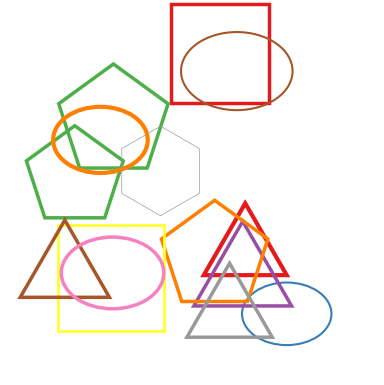[{"shape": "square", "thickness": 2.5, "radius": 0.64, "center": [0.572, 0.861]}, {"shape": "triangle", "thickness": 3, "radius": 0.62, "center": [0.637, 0.348]}, {"shape": "oval", "thickness": 1.5, "radius": 0.58, "center": [0.745, 0.185]}, {"shape": "pentagon", "thickness": 2.5, "radius": 0.66, "center": [0.194, 0.541]}, {"shape": "pentagon", "thickness": 2.5, "radius": 0.75, "center": [0.295, 0.684]}, {"shape": "triangle", "thickness": 2.5, "radius": 0.73, "center": [0.63, 0.279]}, {"shape": "pentagon", "thickness": 2.5, "radius": 0.73, "center": [0.558, 0.334]}, {"shape": "oval", "thickness": 3, "radius": 0.61, "center": [0.261, 0.637]}, {"shape": "square", "thickness": 2, "radius": 0.69, "center": [0.288, 0.277]}, {"shape": "triangle", "thickness": 2.5, "radius": 0.67, "center": [0.168, 0.295]}, {"shape": "oval", "thickness": 1.5, "radius": 0.72, "center": [0.615, 0.815]}, {"shape": "oval", "thickness": 2.5, "radius": 0.67, "center": [0.292, 0.291]}, {"shape": "hexagon", "thickness": 0.5, "radius": 0.58, "center": [0.417, 0.556]}, {"shape": "triangle", "thickness": 2.5, "radius": 0.64, "center": [0.596, 0.188]}]